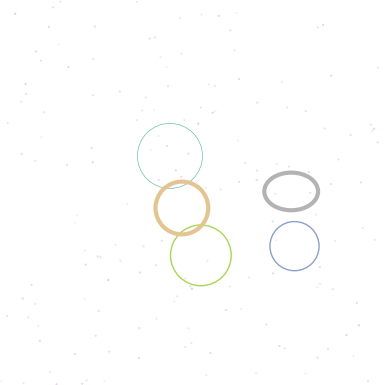[{"shape": "circle", "thickness": 0.5, "radius": 0.42, "center": [0.441, 0.595]}, {"shape": "circle", "thickness": 1, "radius": 0.32, "center": [0.765, 0.361]}, {"shape": "circle", "thickness": 1, "radius": 0.39, "center": [0.522, 0.337]}, {"shape": "circle", "thickness": 3, "radius": 0.34, "center": [0.472, 0.46]}, {"shape": "oval", "thickness": 3, "radius": 0.35, "center": [0.756, 0.503]}]